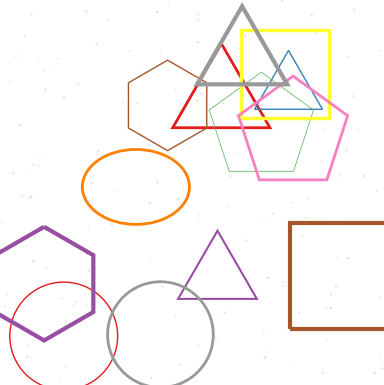[{"shape": "circle", "thickness": 1, "radius": 0.7, "center": [0.166, 0.127]}, {"shape": "triangle", "thickness": 2, "radius": 0.73, "center": [0.575, 0.741]}, {"shape": "triangle", "thickness": 1, "radius": 0.51, "center": [0.749, 0.767]}, {"shape": "pentagon", "thickness": 0.5, "radius": 0.71, "center": [0.679, 0.67]}, {"shape": "triangle", "thickness": 1.5, "radius": 0.59, "center": [0.565, 0.283]}, {"shape": "hexagon", "thickness": 3, "radius": 0.74, "center": [0.115, 0.263]}, {"shape": "oval", "thickness": 2, "radius": 0.7, "center": [0.353, 0.514]}, {"shape": "square", "thickness": 2.5, "radius": 0.57, "center": [0.74, 0.808]}, {"shape": "hexagon", "thickness": 1, "radius": 0.59, "center": [0.435, 0.726]}, {"shape": "square", "thickness": 3, "radius": 0.69, "center": [0.891, 0.283]}, {"shape": "pentagon", "thickness": 2, "radius": 0.75, "center": [0.761, 0.653]}, {"shape": "triangle", "thickness": 3, "radius": 0.68, "center": [0.629, 0.849]}, {"shape": "circle", "thickness": 2, "radius": 0.69, "center": [0.417, 0.131]}]